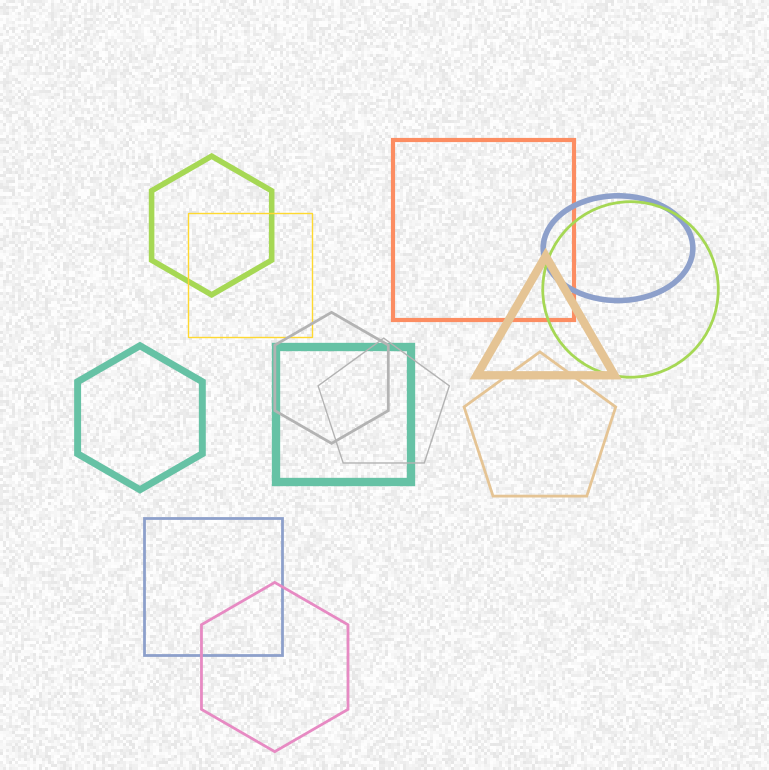[{"shape": "hexagon", "thickness": 2.5, "radius": 0.47, "center": [0.182, 0.457]}, {"shape": "square", "thickness": 3, "radius": 0.44, "center": [0.446, 0.462]}, {"shape": "square", "thickness": 1.5, "radius": 0.59, "center": [0.628, 0.702]}, {"shape": "square", "thickness": 1, "radius": 0.45, "center": [0.277, 0.239]}, {"shape": "oval", "thickness": 2, "radius": 0.49, "center": [0.803, 0.678]}, {"shape": "hexagon", "thickness": 1, "radius": 0.55, "center": [0.357, 0.134]}, {"shape": "circle", "thickness": 1, "radius": 0.57, "center": [0.819, 0.624]}, {"shape": "hexagon", "thickness": 2, "radius": 0.45, "center": [0.275, 0.707]}, {"shape": "square", "thickness": 0.5, "radius": 0.4, "center": [0.325, 0.643]}, {"shape": "pentagon", "thickness": 1, "radius": 0.52, "center": [0.701, 0.439]}, {"shape": "triangle", "thickness": 3, "radius": 0.52, "center": [0.709, 0.564]}, {"shape": "pentagon", "thickness": 0.5, "radius": 0.45, "center": [0.498, 0.471]}, {"shape": "hexagon", "thickness": 1, "radius": 0.43, "center": [0.431, 0.509]}]